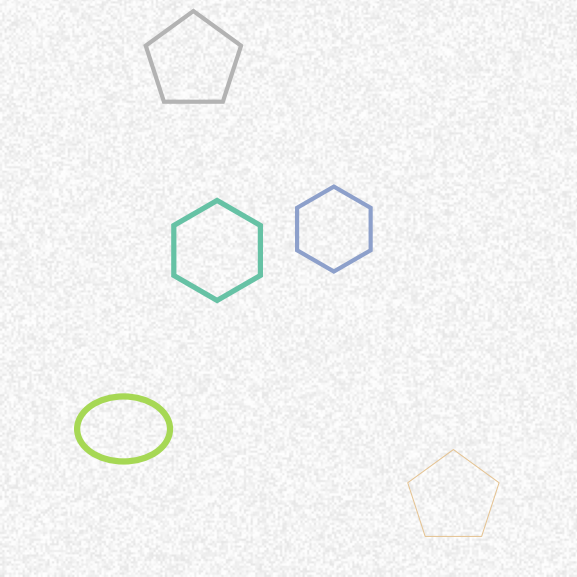[{"shape": "hexagon", "thickness": 2.5, "radius": 0.43, "center": [0.376, 0.565]}, {"shape": "hexagon", "thickness": 2, "radius": 0.37, "center": [0.578, 0.603]}, {"shape": "oval", "thickness": 3, "radius": 0.4, "center": [0.214, 0.256]}, {"shape": "pentagon", "thickness": 0.5, "radius": 0.42, "center": [0.785, 0.138]}, {"shape": "pentagon", "thickness": 2, "radius": 0.43, "center": [0.335, 0.893]}]